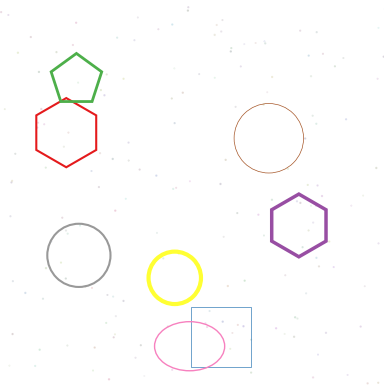[{"shape": "hexagon", "thickness": 1.5, "radius": 0.45, "center": [0.172, 0.655]}, {"shape": "square", "thickness": 0.5, "radius": 0.39, "center": [0.574, 0.126]}, {"shape": "pentagon", "thickness": 2, "radius": 0.35, "center": [0.199, 0.792]}, {"shape": "hexagon", "thickness": 2.5, "radius": 0.41, "center": [0.776, 0.414]}, {"shape": "circle", "thickness": 3, "radius": 0.34, "center": [0.454, 0.278]}, {"shape": "circle", "thickness": 0.5, "radius": 0.45, "center": [0.698, 0.641]}, {"shape": "oval", "thickness": 1, "radius": 0.46, "center": [0.493, 0.101]}, {"shape": "circle", "thickness": 1.5, "radius": 0.41, "center": [0.205, 0.337]}]